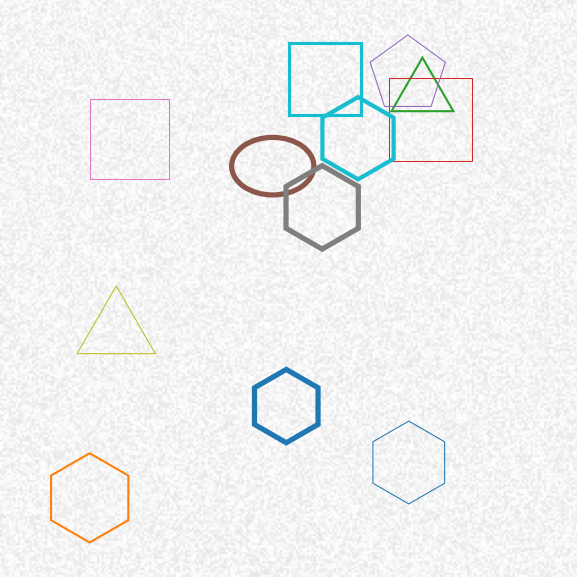[{"shape": "hexagon", "thickness": 2.5, "radius": 0.32, "center": [0.496, 0.296]}, {"shape": "hexagon", "thickness": 0.5, "radius": 0.36, "center": [0.708, 0.198]}, {"shape": "hexagon", "thickness": 1, "radius": 0.39, "center": [0.155, 0.137]}, {"shape": "triangle", "thickness": 1, "radius": 0.31, "center": [0.732, 0.838]}, {"shape": "square", "thickness": 0.5, "radius": 0.36, "center": [0.745, 0.792]}, {"shape": "pentagon", "thickness": 0.5, "radius": 0.34, "center": [0.706, 0.87]}, {"shape": "oval", "thickness": 2.5, "radius": 0.36, "center": [0.472, 0.711]}, {"shape": "square", "thickness": 0.5, "radius": 0.34, "center": [0.224, 0.758]}, {"shape": "hexagon", "thickness": 2.5, "radius": 0.36, "center": [0.558, 0.64]}, {"shape": "triangle", "thickness": 0.5, "radius": 0.39, "center": [0.201, 0.426]}, {"shape": "hexagon", "thickness": 2, "radius": 0.36, "center": [0.62, 0.76]}, {"shape": "square", "thickness": 1.5, "radius": 0.31, "center": [0.563, 0.862]}]